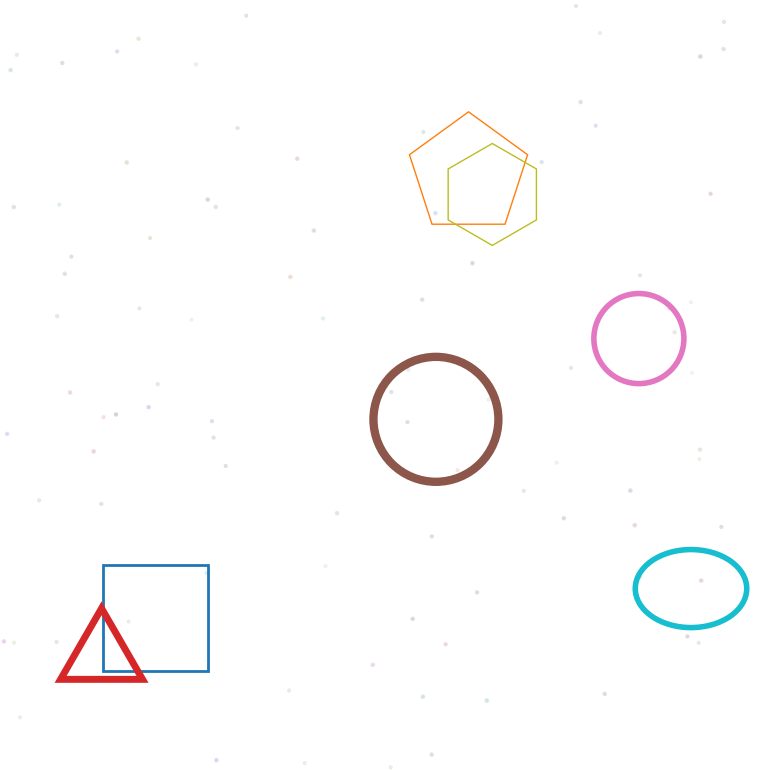[{"shape": "square", "thickness": 1, "radius": 0.34, "center": [0.202, 0.197]}, {"shape": "pentagon", "thickness": 0.5, "radius": 0.4, "center": [0.608, 0.774]}, {"shape": "triangle", "thickness": 2.5, "radius": 0.31, "center": [0.132, 0.148]}, {"shape": "circle", "thickness": 3, "radius": 0.41, "center": [0.566, 0.455]}, {"shape": "circle", "thickness": 2, "radius": 0.29, "center": [0.83, 0.56]}, {"shape": "hexagon", "thickness": 0.5, "radius": 0.33, "center": [0.639, 0.747]}, {"shape": "oval", "thickness": 2, "radius": 0.36, "center": [0.897, 0.236]}]